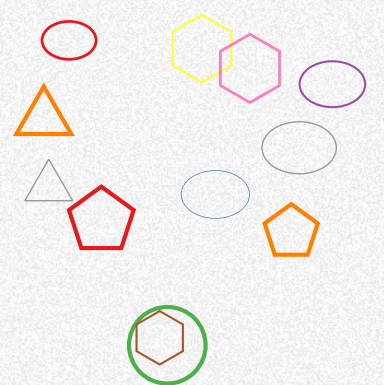[{"shape": "pentagon", "thickness": 3, "radius": 0.44, "center": [0.263, 0.427]}, {"shape": "oval", "thickness": 2, "radius": 0.35, "center": [0.179, 0.895]}, {"shape": "oval", "thickness": 0.5, "radius": 0.44, "center": [0.559, 0.495]}, {"shape": "circle", "thickness": 3, "radius": 0.5, "center": [0.435, 0.103]}, {"shape": "oval", "thickness": 1.5, "radius": 0.43, "center": [0.863, 0.781]}, {"shape": "triangle", "thickness": 3, "radius": 0.41, "center": [0.114, 0.693]}, {"shape": "pentagon", "thickness": 3, "radius": 0.36, "center": [0.756, 0.397]}, {"shape": "hexagon", "thickness": 1.5, "radius": 0.44, "center": [0.525, 0.873]}, {"shape": "hexagon", "thickness": 1.5, "radius": 0.35, "center": [0.415, 0.123]}, {"shape": "hexagon", "thickness": 2, "radius": 0.44, "center": [0.649, 0.822]}, {"shape": "oval", "thickness": 1, "radius": 0.48, "center": [0.777, 0.616]}, {"shape": "triangle", "thickness": 1, "radius": 0.36, "center": [0.127, 0.515]}]